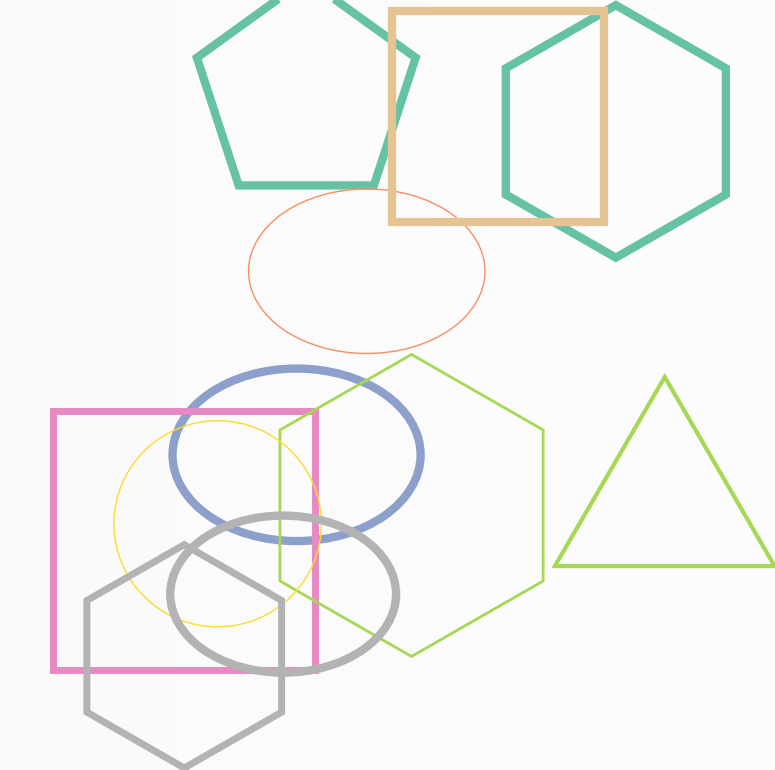[{"shape": "hexagon", "thickness": 3, "radius": 0.82, "center": [0.795, 0.829]}, {"shape": "pentagon", "thickness": 3, "radius": 0.74, "center": [0.395, 0.879]}, {"shape": "oval", "thickness": 0.5, "radius": 0.76, "center": [0.473, 0.648]}, {"shape": "oval", "thickness": 3, "radius": 0.8, "center": [0.383, 0.409]}, {"shape": "square", "thickness": 2.5, "radius": 0.84, "center": [0.237, 0.298]}, {"shape": "triangle", "thickness": 1.5, "radius": 0.82, "center": [0.858, 0.347]}, {"shape": "hexagon", "thickness": 1, "radius": 0.98, "center": [0.531, 0.344]}, {"shape": "circle", "thickness": 0.5, "radius": 0.67, "center": [0.281, 0.32]}, {"shape": "square", "thickness": 3, "radius": 0.69, "center": [0.643, 0.849]}, {"shape": "hexagon", "thickness": 2.5, "radius": 0.73, "center": [0.238, 0.148]}, {"shape": "oval", "thickness": 3, "radius": 0.73, "center": [0.365, 0.228]}]